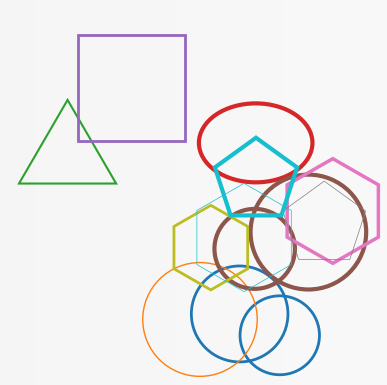[{"shape": "circle", "thickness": 2, "radius": 0.62, "center": [0.618, 0.185]}, {"shape": "circle", "thickness": 2, "radius": 0.51, "center": [0.722, 0.129]}, {"shape": "circle", "thickness": 1, "radius": 0.74, "center": [0.516, 0.17]}, {"shape": "triangle", "thickness": 1.5, "radius": 0.72, "center": [0.174, 0.596]}, {"shape": "oval", "thickness": 3, "radius": 0.73, "center": [0.66, 0.629]}, {"shape": "square", "thickness": 2, "radius": 0.69, "center": [0.339, 0.772]}, {"shape": "circle", "thickness": 3, "radius": 0.75, "center": [0.796, 0.397]}, {"shape": "circle", "thickness": 3, "radius": 0.52, "center": [0.657, 0.354]}, {"shape": "hexagon", "thickness": 2.5, "radius": 0.68, "center": [0.859, 0.452]}, {"shape": "pentagon", "thickness": 0.5, "radius": 0.56, "center": [0.837, 0.417]}, {"shape": "hexagon", "thickness": 2, "radius": 0.55, "center": [0.544, 0.357]}, {"shape": "hexagon", "thickness": 0.5, "radius": 0.7, "center": [0.63, 0.383]}, {"shape": "pentagon", "thickness": 3, "radius": 0.56, "center": [0.661, 0.531]}]